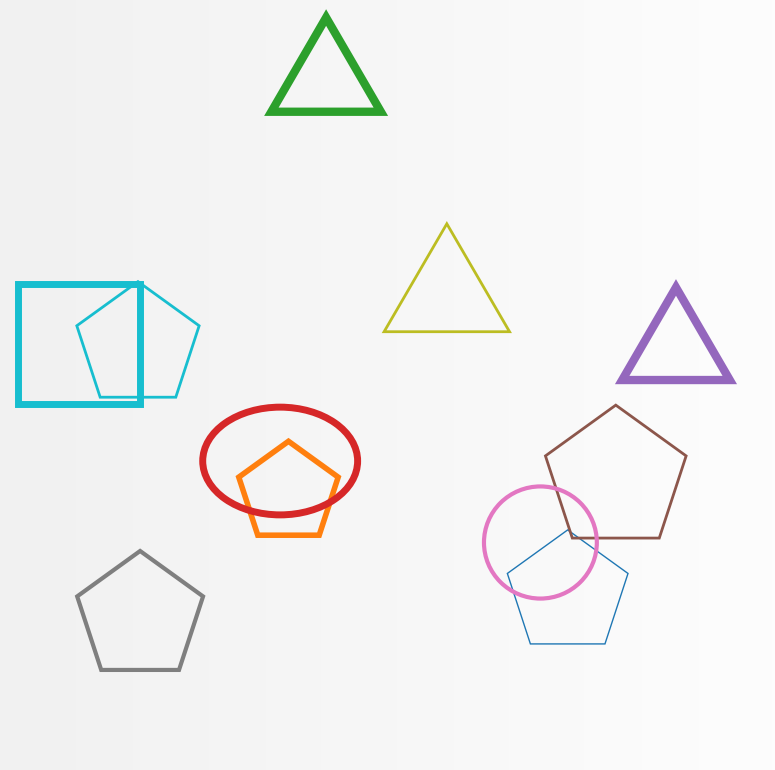[{"shape": "pentagon", "thickness": 0.5, "radius": 0.41, "center": [0.732, 0.23]}, {"shape": "pentagon", "thickness": 2, "radius": 0.34, "center": [0.372, 0.359]}, {"shape": "triangle", "thickness": 3, "radius": 0.41, "center": [0.421, 0.896]}, {"shape": "oval", "thickness": 2.5, "radius": 0.5, "center": [0.362, 0.401]}, {"shape": "triangle", "thickness": 3, "radius": 0.4, "center": [0.872, 0.547]}, {"shape": "pentagon", "thickness": 1, "radius": 0.48, "center": [0.795, 0.378]}, {"shape": "circle", "thickness": 1.5, "radius": 0.36, "center": [0.697, 0.295]}, {"shape": "pentagon", "thickness": 1.5, "radius": 0.43, "center": [0.181, 0.199]}, {"shape": "triangle", "thickness": 1, "radius": 0.47, "center": [0.577, 0.616]}, {"shape": "pentagon", "thickness": 1, "radius": 0.41, "center": [0.178, 0.551]}, {"shape": "square", "thickness": 2.5, "radius": 0.39, "center": [0.102, 0.553]}]